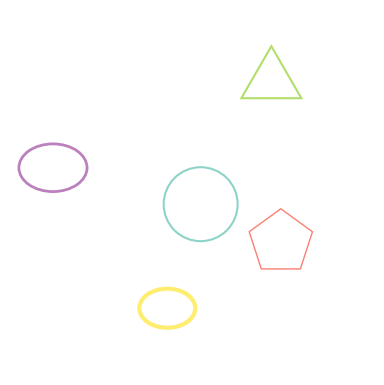[{"shape": "circle", "thickness": 1.5, "radius": 0.48, "center": [0.521, 0.47]}, {"shape": "pentagon", "thickness": 1, "radius": 0.43, "center": [0.729, 0.371]}, {"shape": "triangle", "thickness": 1.5, "radius": 0.45, "center": [0.705, 0.79]}, {"shape": "oval", "thickness": 2, "radius": 0.44, "center": [0.138, 0.564]}, {"shape": "oval", "thickness": 3, "radius": 0.36, "center": [0.435, 0.199]}]